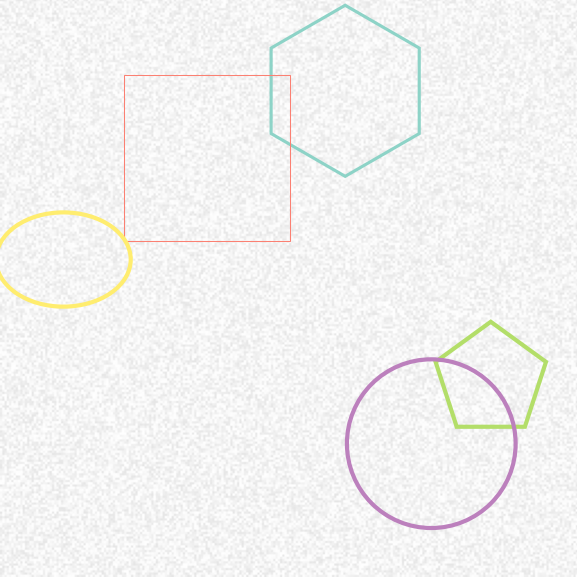[{"shape": "hexagon", "thickness": 1.5, "radius": 0.74, "center": [0.598, 0.842]}, {"shape": "square", "thickness": 0.5, "radius": 0.72, "center": [0.358, 0.725]}, {"shape": "pentagon", "thickness": 2, "radius": 0.5, "center": [0.85, 0.341]}, {"shape": "circle", "thickness": 2, "radius": 0.73, "center": [0.747, 0.231]}, {"shape": "oval", "thickness": 2, "radius": 0.58, "center": [0.11, 0.55]}]